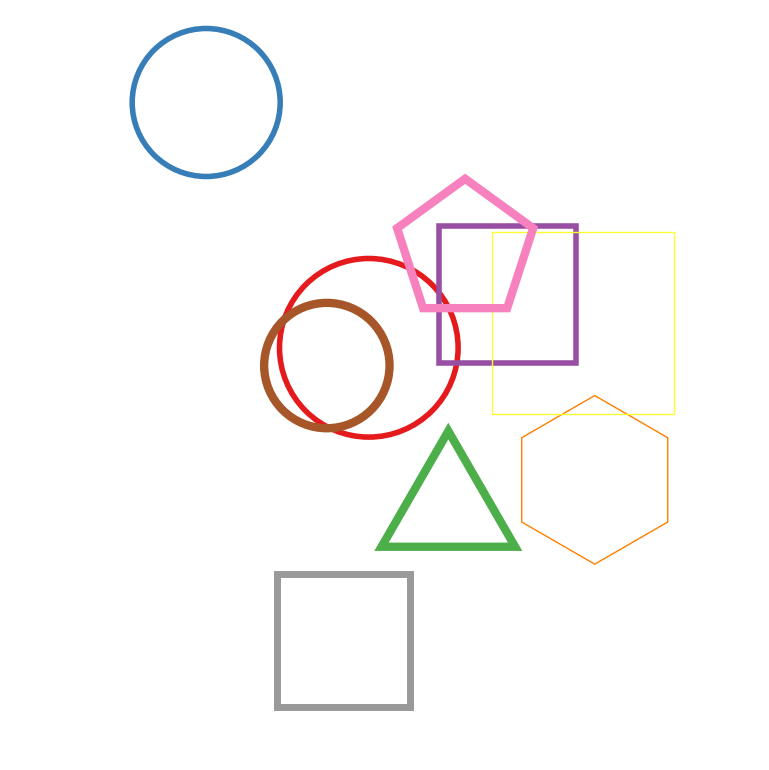[{"shape": "circle", "thickness": 2, "radius": 0.58, "center": [0.479, 0.548]}, {"shape": "circle", "thickness": 2, "radius": 0.48, "center": [0.268, 0.867]}, {"shape": "triangle", "thickness": 3, "radius": 0.5, "center": [0.582, 0.34]}, {"shape": "square", "thickness": 2, "radius": 0.44, "center": [0.659, 0.618]}, {"shape": "hexagon", "thickness": 0.5, "radius": 0.55, "center": [0.772, 0.377]}, {"shape": "square", "thickness": 0.5, "radius": 0.59, "center": [0.757, 0.58]}, {"shape": "circle", "thickness": 3, "radius": 0.41, "center": [0.424, 0.525]}, {"shape": "pentagon", "thickness": 3, "radius": 0.46, "center": [0.604, 0.675]}, {"shape": "square", "thickness": 2.5, "radius": 0.43, "center": [0.446, 0.168]}]